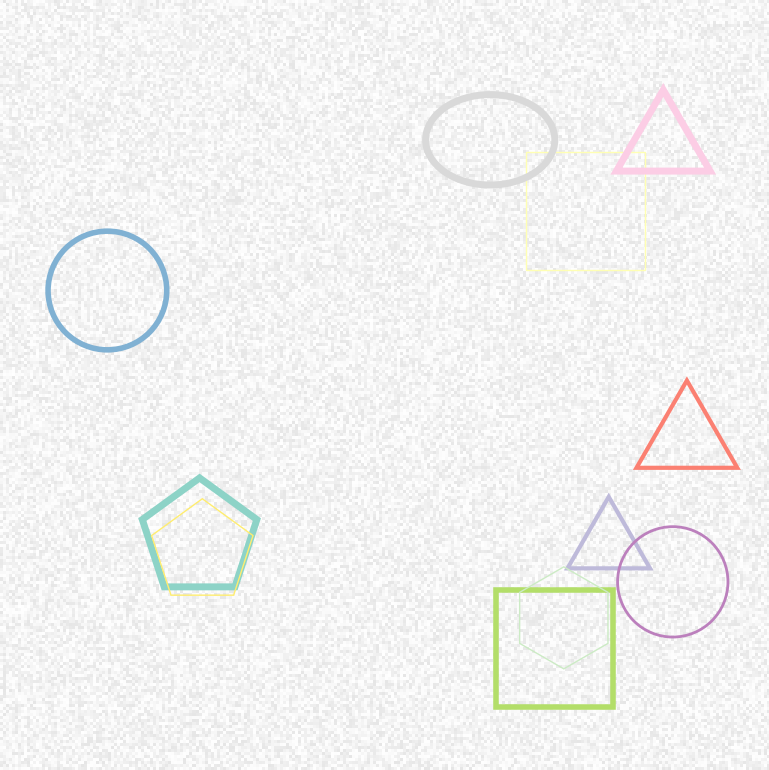[{"shape": "pentagon", "thickness": 2.5, "radius": 0.39, "center": [0.259, 0.301]}, {"shape": "square", "thickness": 0.5, "radius": 0.39, "center": [0.76, 0.726]}, {"shape": "triangle", "thickness": 1.5, "radius": 0.31, "center": [0.791, 0.293]}, {"shape": "triangle", "thickness": 1.5, "radius": 0.38, "center": [0.892, 0.43]}, {"shape": "circle", "thickness": 2, "radius": 0.39, "center": [0.139, 0.623]}, {"shape": "square", "thickness": 2, "radius": 0.38, "center": [0.72, 0.158]}, {"shape": "triangle", "thickness": 2.5, "radius": 0.35, "center": [0.861, 0.813]}, {"shape": "oval", "thickness": 2.5, "radius": 0.42, "center": [0.637, 0.818]}, {"shape": "circle", "thickness": 1, "radius": 0.36, "center": [0.874, 0.244]}, {"shape": "hexagon", "thickness": 0.5, "radius": 0.33, "center": [0.732, 0.198]}, {"shape": "pentagon", "thickness": 0.5, "radius": 0.35, "center": [0.263, 0.283]}]